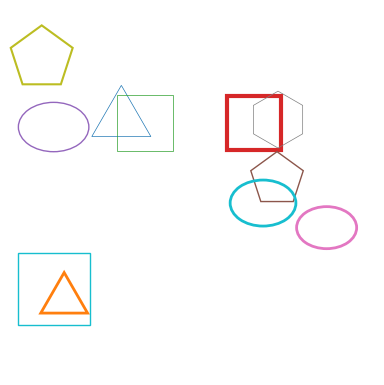[{"shape": "triangle", "thickness": 0.5, "radius": 0.44, "center": [0.315, 0.69]}, {"shape": "triangle", "thickness": 2, "radius": 0.35, "center": [0.167, 0.222]}, {"shape": "square", "thickness": 0.5, "radius": 0.36, "center": [0.376, 0.68]}, {"shape": "square", "thickness": 3, "radius": 0.35, "center": [0.659, 0.681]}, {"shape": "oval", "thickness": 1, "radius": 0.46, "center": [0.139, 0.67]}, {"shape": "pentagon", "thickness": 1, "radius": 0.36, "center": [0.72, 0.534]}, {"shape": "oval", "thickness": 2, "radius": 0.39, "center": [0.848, 0.409]}, {"shape": "hexagon", "thickness": 0.5, "radius": 0.37, "center": [0.722, 0.689]}, {"shape": "pentagon", "thickness": 1.5, "radius": 0.42, "center": [0.108, 0.849]}, {"shape": "oval", "thickness": 2, "radius": 0.43, "center": [0.683, 0.473]}, {"shape": "square", "thickness": 1, "radius": 0.47, "center": [0.141, 0.248]}]